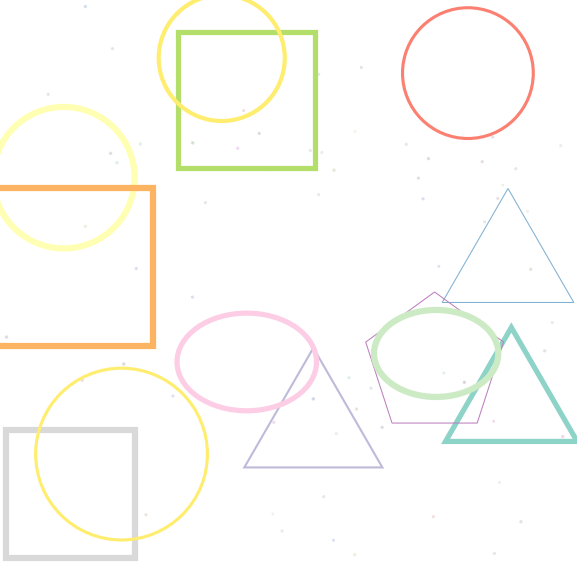[{"shape": "triangle", "thickness": 2.5, "radius": 0.66, "center": [0.885, 0.301]}, {"shape": "circle", "thickness": 3, "radius": 0.61, "center": [0.111, 0.691]}, {"shape": "triangle", "thickness": 1, "radius": 0.69, "center": [0.543, 0.259]}, {"shape": "circle", "thickness": 1.5, "radius": 0.57, "center": [0.81, 0.873]}, {"shape": "triangle", "thickness": 0.5, "radius": 0.66, "center": [0.88, 0.541]}, {"shape": "square", "thickness": 3, "radius": 0.69, "center": [0.127, 0.537]}, {"shape": "square", "thickness": 2.5, "radius": 0.59, "center": [0.427, 0.826]}, {"shape": "oval", "thickness": 2.5, "radius": 0.6, "center": [0.427, 0.372]}, {"shape": "square", "thickness": 3, "radius": 0.56, "center": [0.122, 0.144]}, {"shape": "pentagon", "thickness": 0.5, "radius": 0.63, "center": [0.753, 0.368]}, {"shape": "oval", "thickness": 3, "radius": 0.54, "center": [0.755, 0.387]}, {"shape": "circle", "thickness": 2, "radius": 0.55, "center": [0.384, 0.899]}, {"shape": "circle", "thickness": 1.5, "radius": 0.74, "center": [0.21, 0.213]}]